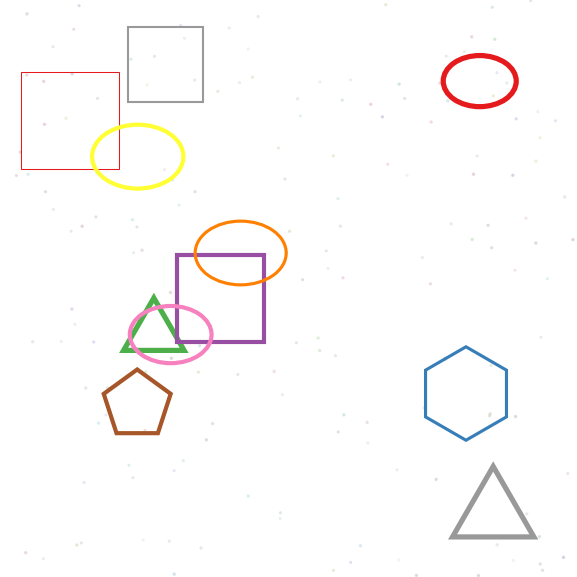[{"shape": "oval", "thickness": 2.5, "radius": 0.32, "center": [0.831, 0.859]}, {"shape": "square", "thickness": 0.5, "radius": 0.42, "center": [0.121, 0.79]}, {"shape": "hexagon", "thickness": 1.5, "radius": 0.4, "center": [0.807, 0.318]}, {"shape": "triangle", "thickness": 2.5, "radius": 0.3, "center": [0.266, 0.423]}, {"shape": "square", "thickness": 2, "radius": 0.38, "center": [0.382, 0.482]}, {"shape": "oval", "thickness": 1.5, "radius": 0.39, "center": [0.417, 0.561]}, {"shape": "oval", "thickness": 2, "radius": 0.4, "center": [0.239, 0.728]}, {"shape": "pentagon", "thickness": 2, "radius": 0.3, "center": [0.238, 0.298]}, {"shape": "oval", "thickness": 2, "radius": 0.35, "center": [0.296, 0.42]}, {"shape": "triangle", "thickness": 2.5, "radius": 0.41, "center": [0.854, 0.11]}, {"shape": "square", "thickness": 1, "radius": 0.33, "center": [0.286, 0.887]}]